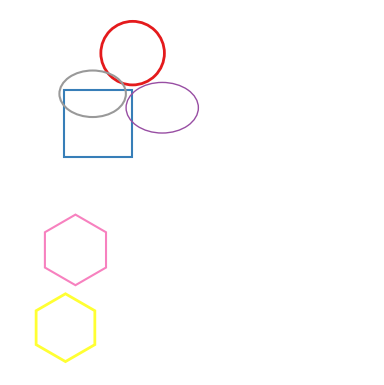[{"shape": "circle", "thickness": 2, "radius": 0.41, "center": [0.344, 0.862]}, {"shape": "square", "thickness": 1.5, "radius": 0.44, "center": [0.255, 0.679]}, {"shape": "oval", "thickness": 1, "radius": 0.47, "center": [0.421, 0.72]}, {"shape": "hexagon", "thickness": 2, "radius": 0.44, "center": [0.17, 0.149]}, {"shape": "hexagon", "thickness": 1.5, "radius": 0.46, "center": [0.196, 0.351]}, {"shape": "oval", "thickness": 1.5, "radius": 0.43, "center": [0.241, 0.756]}]